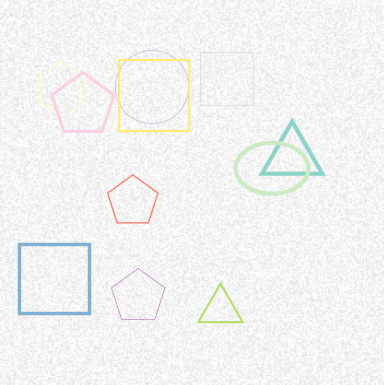[{"shape": "triangle", "thickness": 3, "radius": 0.45, "center": [0.759, 0.594]}, {"shape": "hexagon", "thickness": 0.5, "radius": 0.35, "center": [0.161, 0.769]}, {"shape": "circle", "thickness": 0.5, "radius": 0.48, "center": [0.395, 0.774]}, {"shape": "pentagon", "thickness": 1, "radius": 0.34, "center": [0.345, 0.477]}, {"shape": "square", "thickness": 2.5, "radius": 0.45, "center": [0.141, 0.277]}, {"shape": "triangle", "thickness": 1.5, "radius": 0.33, "center": [0.573, 0.197]}, {"shape": "pentagon", "thickness": 2, "radius": 0.42, "center": [0.216, 0.727]}, {"shape": "square", "thickness": 0.5, "radius": 0.35, "center": [0.589, 0.796]}, {"shape": "pentagon", "thickness": 0.5, "radius": 0.37, "center": [0.359, 0.23]}, {"shape": "oval", "thickness": 3, "radius": 0.47, "center": [0.707, 0.563]}, {"shape": "square", "thickness": 1.5, "radius": 0.46, "center": [0.4, 0.751]}]